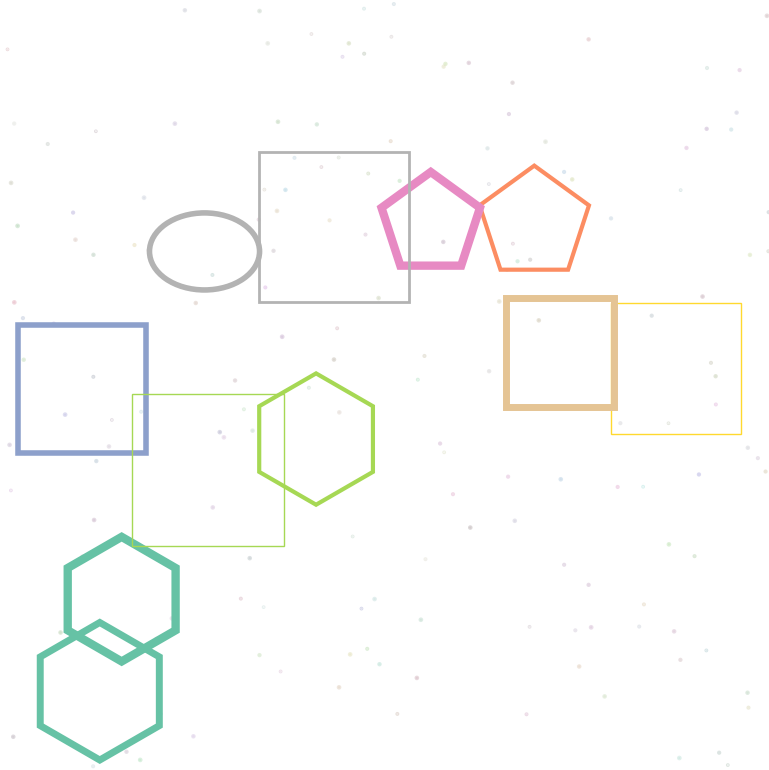[{"shape": "hexagon", "thickness": 2.5, "radius": 0.45, "center": [0.13, 0.102]}, {"shape": "hexagon", "thickness": 3, "radius": 0.4, "center": [0.158, 0.222]}, {"shape": "pentagon", "thickness": 1.5, "radius": 0.37, "center": [0.694, 0.71]}, {"shape": "square", "thickness": 2, "radius": 0.42, "center": [0.107, 0.495]}, {"shape": "pentagon", "thickness": 3, "radius": 0.34, "center": [0.559, 0.709]}, {"shape": "square", "thickness": 0.5, "radius": 0.49, "center": [0.27, 0.39]}, {"shape": "hexagon", "thickness": 1.5, "radius": 0.43, "center": [0.41, 0.43]}, {"shape": "square", "thickness": 0.5, "radius": 0.42, "center": [0.878, 0.521]}, {"shape": "square", "thickness": 2.5, "radius": 0.35, "center": [0.727, 0.542]}, {"shape": "oval", "thickness": 2, "radius": 0.36, "center": [0.266, 0.673]}, {"shape": "square", "thickness": 1, "radius": 0.49, "center": [0.434, 0.705]}]